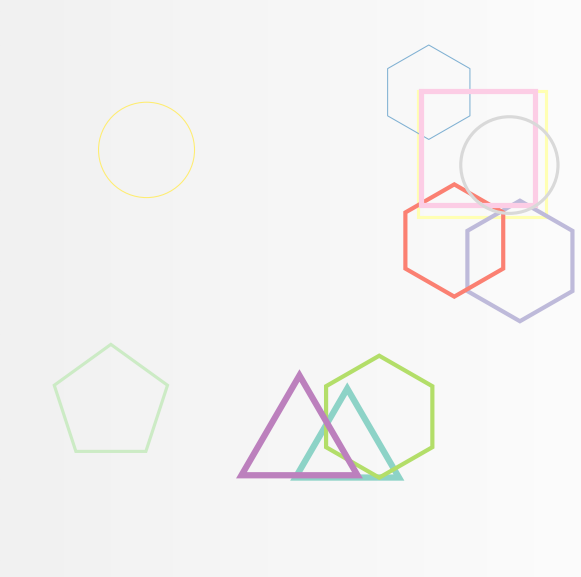[{"shape": "triangle", "thickness": 3, "radius": 0.51, "center": [0.597, 0.224]}, {"shape": "square", "thickness": 1.5, "radius": 0.55, "center": [0.829, 0.733]}, {"shape": "hexagon", "thickness": 2, "radius": 0.52, "center": [0.894, 0.547]}, {"shape": "hexagon", "thickness": 2, "radius": 0.49, "center": [0.782, 0.583]}, {"shape": "hexagon", "thickness": 0.5, "radius": 0.41, "center": [0.738, 0.839]}, {"shape": "hexagon", "thickness": 2, "radius": 0.53, "center": [0.652, 0.278]}, {"shape": "square", "thickness": 2.5, "radius": 0.49, "center": [0.822, 0.743]}, {"shape": "circle", "thickness": 1.5, "radius": 0.42, "center": [0.876, 0.713]}, {"shape": "triangle", "thickness": 3, "radius": 0.58, "center": [0.515, 0.234]}, {"shape": "pentagon", "thickness": 1.5, "radius": 0.51, "center": [0.191, 0.3]}, {"shape": "circle", "thickness": 0.5, "radius": 0.41, "center": [0.252, 0.74]}]